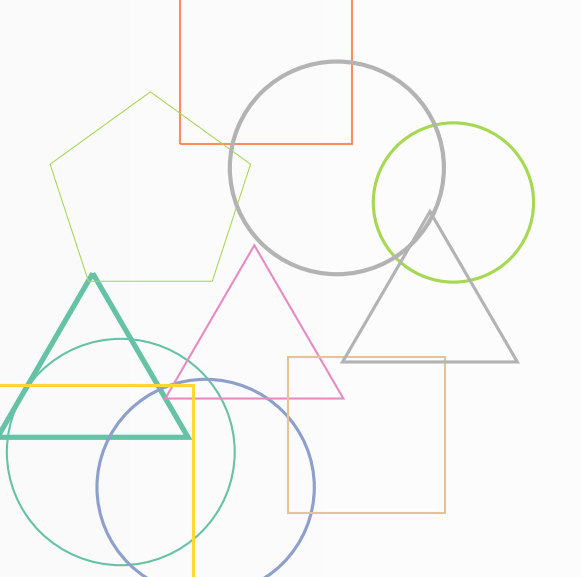[{"shape": "circle", "thickness": 1, "radius": 0.98, "center": [0.208, 0.216]}, {"shape": "triangle", "thickness": 2.5, "radius": 0.95, "center": [0.16, 0.337]}, {"shape": "square", "thickness": 1, "radius": 0.74, "center": [0.458, 0.899]}, {"shape": "circle", "thickness": 1.5, "radius": 0.93, "center": [0.354, 0.155]}, {"shape": "triangle", "thickness": 1, "radius": 0.88, "center": [0.438, 0.397]}, {"shape": "circle", "thickness": 1.5, "radius": 0.69, "center": [0.78, 0.649]}, {"shape": "pentagon", "thickness": 0.5, "radius": 0.91, "center": [0.259, 0.659]}, {"shape": "square", "thickness": 1.5, "radius": 0.87, "center": [0.158, 0.158]}, {"shape": "square", "thickness": 1, "radius": 0.67, "center": [0.63, 0.246]}, {"shape": "triangle", "thickness": 1.5, "radius": 0.87, "center": [0.74, 0.459]}, {"shape": "circle", "thickness": 2, "radius": 0.92, "center": [0.58, 0.708]}]